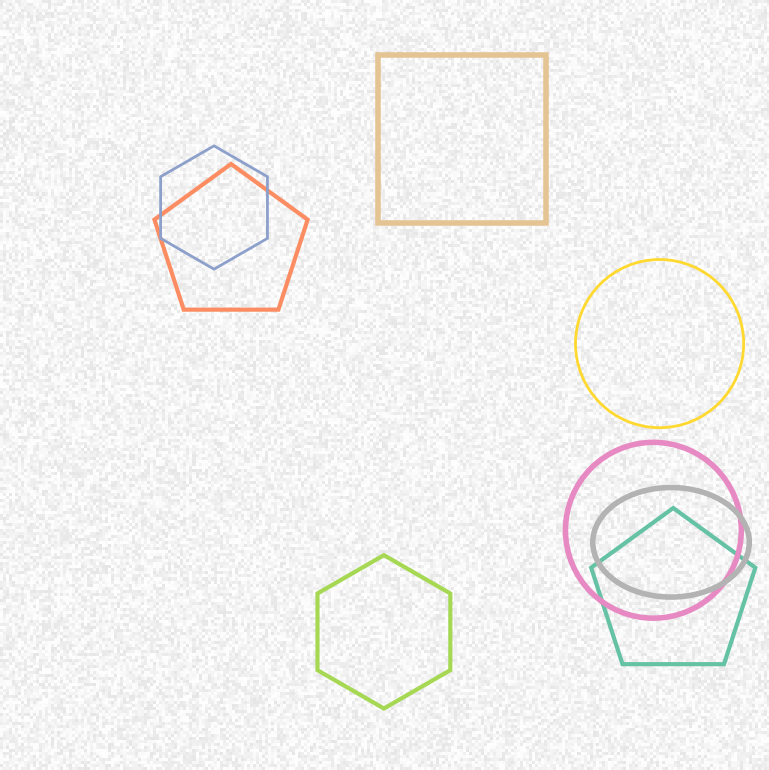[{"shape": "pentagon", "thickness": 1.5, "radius": 0.56, "center": [0.874, 0.228]}, {"shape": "pentagon", "thickness": 1.5, "radius": 0.52, "center": [0.3, 0.682]}, {"shape": "hexagon", "thickness": 1, "radius": 0.4, "center": [0.278, 0.73]}, {"shape": "circle", "thickness": 2, "radius": 0.57, "center": [0.849, 0.311]}, {"shape": "hexagon", "thickness": 1.5, "radius": 0.5, "center": [0.499, 0.179]}, {"shape": "circle", "thickness": 1, "radius": 0.55, "center": [0.857, 0.554]}, {"shape": "square", "thickness": 2, "radius": 0.55, "center": [0.6, 0.819]}, {"shape": "oval", "thickness": 2, "radius": 0.51, "center": [0.871, 0.296]}]